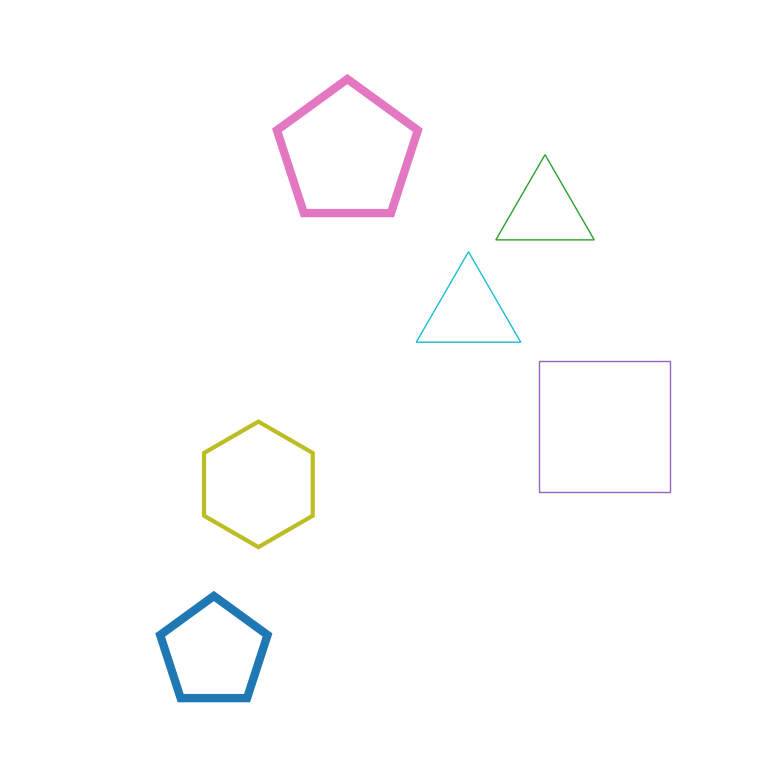[{"shape": "pentagon", "thickness": 3, "radius": 0.37, "center": [0.278, 0.153]}, {"shape": "triangle", "thickness": 0.5, "radius": 0.37, "center": [0.708, 0.725]}, {"shape": "square", "thickness": 0.5, "radius": 0.43, "center": [0.785, 0.446]}, {"shape": "pentagon", "thickness": 3, "radius": 0.48, "center": [0.451, 0.801]}, {"shape": "hexagon", "thickness": 1.5, "radius": 0.41, "center": [0.336, 0.371]}, {"shape": "triangle", "thickness": 0.5, "radius": 0.39, "center": [0.608, 0.595]}]